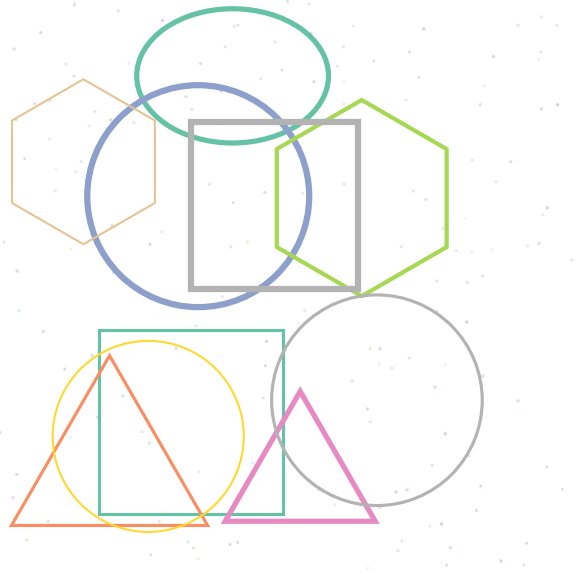[{"shape": "oval", "thickness": 2.5, "radius": 0.83, "center": [0.403, 0.868]}, {"shape": "square", "thickness": 1.5, "radius": 0.8, "center": [0.331, 0.268]}, {"shape": "triangle", "thickness": 1.5, "radius": 0.98, "center": [0.19, 0.187]}, {"shape": "circle", "thickness": 3, "radius": 0.96, "center": [0.343, 0.659]}, {"shape": "triangle", "thickness": 2.5, "radius": 0.75, "center": [0.52, 0.171]}, {"shape": "hexagon", "thickness": 2, "radius": 0.85, "center": [0.626, 0.656]}, {"shape": "circle", "thickness": 1, "radius": 0.83, "center": [0.257, 0.243]}, {"shape": "hexagon", "thickness": 1, "radius": 0.71, "center": [0.144, 0.719]}, {"shape": "circle", "thickness": 1.5, "radius": 0.91, "center": [0.653, 0.306]}, {"shape": "square", "thickness": 3, "radius": 0.73, "center": [0.475, 0.643]}]